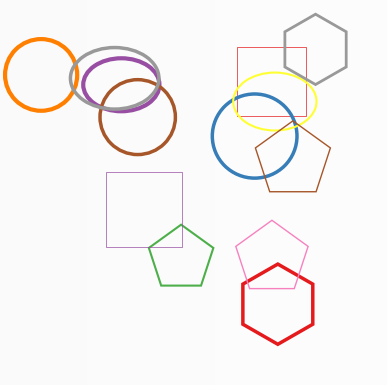[{"shape": "square", "thickness": 0.5, "radius": 0.45, "center": [0.702, 0.788]}, {"shape": "hexagon", "thickness": 2.5, "radius": 0.52, "center": [0.717, 0.21]}, {"shape": "circle", "thickness": 2.5, "radius": 0.55, "center": [0.657, 0.647]}, {"shape": "pentagon", "thickness": 1.5, "radius": 0.44, "center": [0.467, 0.329]}, {"shape": "square", "thickness": 0.5, "radius": 0.49, "center": [0.371, 0.456]}, {"shape": "oval", "thickness": 3, "radius": 0.49, "center": [0.313, 0.78]}, {"shape": "circle", "thickness": 3, "radius": 0.47, "center": [0.106, 0.805]}, {"shape": "oval", "thickness": 1.5, "radius": 0.54, "center": [0.709, 0.736]}, {"shape": "pentagon", "thickness": 1, "radius": 0.51, "center": [0.756, 0.584]}, {"shape": "circle", "thickness": 2.5, "radius": 0.49, "center": [0.355, 0.696]}, {"shape": "pentagon", "thickness": 1, "radius": 0.49, "center": [0.702, 0.33]}, {"shape": "oval", "thickness": 2.5, "radius": 0.57, "center": [0.296, 0.797]}, {"shape": "hexagon", "thickness": 2, "radius": 0.46, "center": [0.814, 0.872]}]